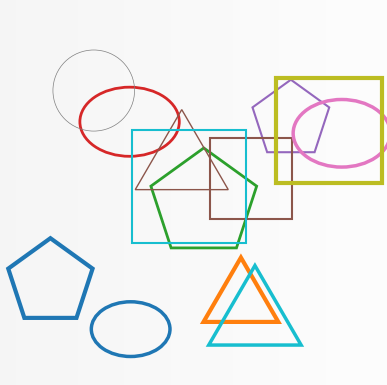[{"shape": "oval", "thickness": 2.5, "radius": 0.51, "center": [0.337, 0.145]}, {"shape": "pentagon", "thickness": 3, "radius": 0.57, "center": [0.13, 0.267]}, {"shape": "triangle", "thickness": 3, "radius": 0.56, "center": [0.622, 0.22]}, {"shape": "pentagon", "thickness": 2, "radius": 0.72, "center": [0.526, 0.472]}, {"shape": "oval", "thickness": 2, "radius": 0.64, "center": [0.334, 0.684]}, {"shape": "pentagon", "thickness": 1.5, "radius": 0.52, "center": [0.751, 0.689]}, {"shape": "square", "thickness": 1.5, "radius": 0.53, "center": [0.648, 0.537]}, {"shape": "triangle", "thickness": 1, "radius": 0.69, "center": [0.469, 0.577]}, {"shape": "oval", "thickness": 2.5, "radius": 0.63, "center": [0.882, 0.654]}, {"shape": "circle", "thickness": 0.5, "radius": 0.53, "center": [0.242, 0.765]}, {"shape": "square", "thickness": 3, "radius": 0.68, "center": [0.848, 0.661]}, {"shape": "triangle", "thickness": 2.5, "radius": 0.69, "center": [0.658, 0.173]}, {"shape": "square", "thickness": 1.5, "radius": 0.73, "center": [0.487, 0.515]}]